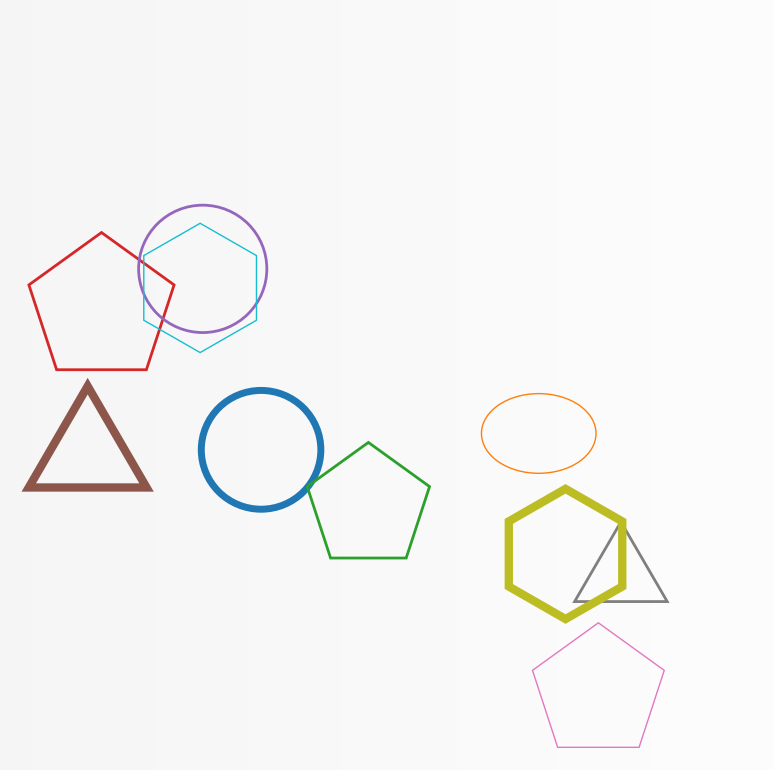[{"shape": "circle", "thickness": 2.5, "radius": 0.39, "center": [0.337, 0.416]}, {"shape": "oval", "thickness": 0.5, "radius": 0.37, "center": [0.695, 0.437]}, {"shape": "pentagon", "thickness": 1, "radius": 0.41, "center": [0.475, 0.342]}, {"shape": "pentagon", "thickness": 1, "radius": 0.49, "center": [0.131, 0.6]}, {"shape": "circle", "thickness": 1, "radius": 0.41, "center": [0.262, 0.651]}, {"shape": "triangle", "thickness": 3, "radius": 0.44, "center": [0.113, 0.411]}, {"shape": "pentagon", "thickness": 0.5, "radius": 0.45, "center": [0.772, 0.102]}, {"shape": "triangle", "thickness": 1, "radius": 0.34, "center": [0.801, 0.253]}, {"shape": "hexagon", "thickness": 3, "radius": 0.42, "center": [0.73, 0.281]}, {"shape": "hexagon", "thickness": 0.5, "radius": 0.42, "center": [0.258, 0.626]}]